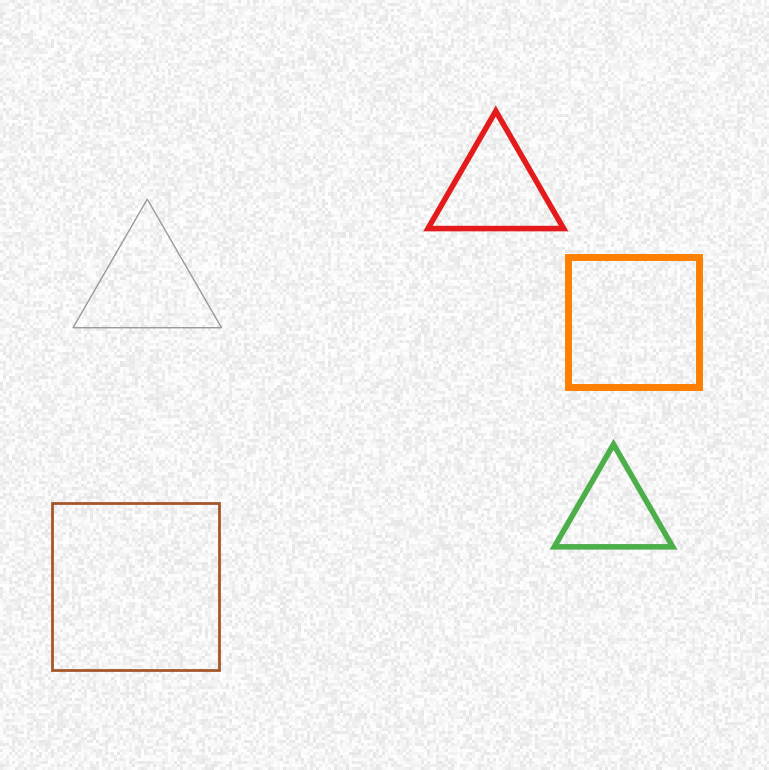[{"shape": "triangle", "thickness": 2, "radius": 0.51, "center": [0.644, 0.754]}, {"shape": "triangle", "thickness": 2, "radius": 0.44, "center": [0.797, 0.334]}, {"shape": "square", "thickness": 2.5, "radius": 0.42, "center": [0.823, 0.582]}, {"shape": "square", "thickness": 1, "radius": 0.54, "center": [0.176, 0.238]}, {"shape": "triangle", "thickness": 0.5, "radius": 0.56, "center": [0.191, 0.63]}]